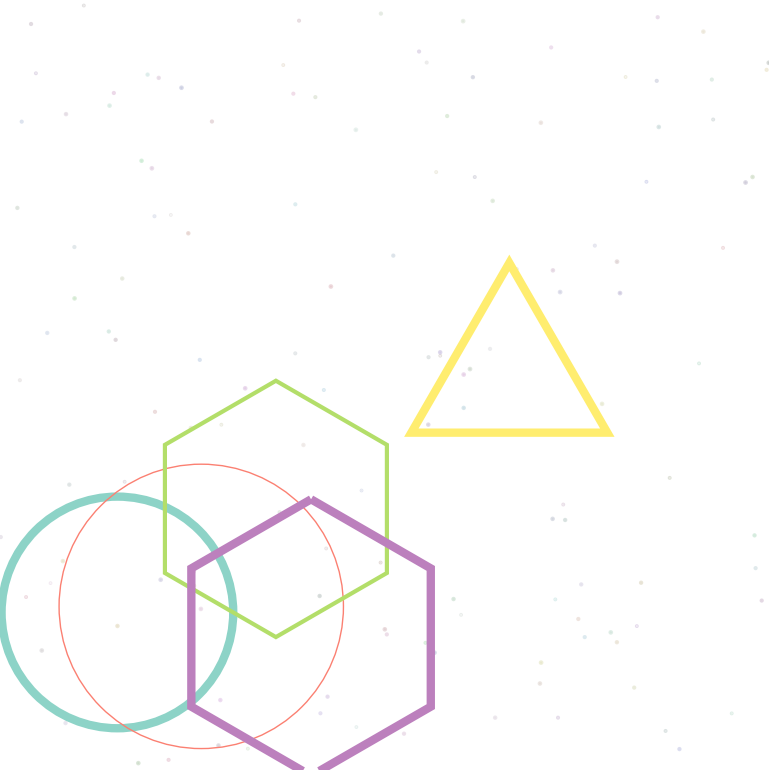[{"shape": "circle", "thickness": 3, "radius": 0.75, "center": [0.152, 0.205]}, {"shape": "circle", "thickness": 0.5, "radius": 0.92, "center": [0.261, 0.212]}, {"shape": "hexagon", "thickness": 1.5, "radius": 0.83, "center": [0.358, 0.339]}, {"shape": "hexagon", "thickness": 3, "radius": 0.9, "center": [0.404, 0.172]}, {"shape": "triangle", "thickness": 3, "radius": 0.73, "center": [0.661, 0.512]}]